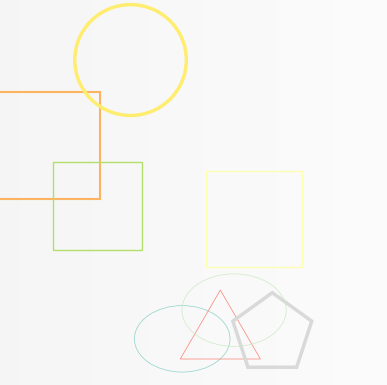[{"shape": "oval", "thickness": 0.5, "radius": 0.62, "center": [0.47, 0.12]}, {"shape": "square", "thickness": 1, "radius": 0.62, "center": [0.655, 0.432]}, {"shape": "triangle", "thickness": 0.5, "radius": 0.6, "center": [0.569, 0.127]}, {"shape": "square", "thickness": 1.5, "radius": 0.7, "center": [0.119, 0.622]}, {"shape": "square", "thickness": 1, "radius": 0.58, "center": [0.251, 0.465]}, {"shape": "pentagon", "thickness": 2.5, "radius": 0.54, "center": [0.703, 0.133]}, {"shape": "oval", "thickness": 0.5, "radius": 0.67, "center": [0.604, 0.195]}, {"shape": "circle", "thickness": 2.5, "radius": 0.72, "center": [0.337, 0.844]}]